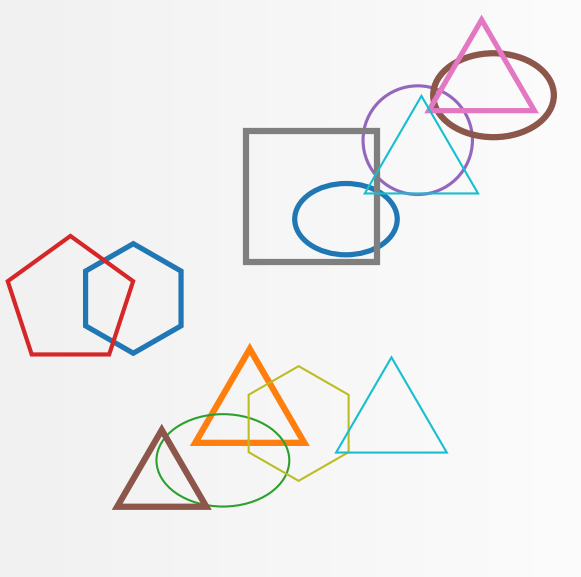[{"shape": "hexagon", "thickness": 2.5, "radius": 0.47, "center": [0.229, 0.482]}, {"shape": "oval", "thickness": 2.5, "radius": 0.44, "center": [0.595, 0.62]}, {"shape": "triangle", "thickness": 3, "radius": 0.54, "center": [0.43, 0.287]}, {"shape": "oval", "thickness": 1, "radius": 0.57, "center": [0.383, 0.202]}, {"shape": "pentagon", "thickness": 2, "radius": 0.57, "center": [0.121, 0.477]}, {"shape": "circle", "thickness": 1.5, "radius": 0.47, "center": [0.719, 0.756]}, {"shape": "triangle", "thickness": 3, "radius": 0.44, "center": [0.278, 0.166]}, {"shape": "oval", "thickness": 3, "radius": 0.52, "center": [0.849, 0.834]}, {"shape": "triangle", "thickness": 2.5, "radius": 0.52, "center": [0.829, 0.86]}, {"shape": "square", "thickness": 3, "radius": 0.57, "center": [0.536, 0.659]}, {"shape": "hexagon", "thickness": 1, "radius": 0.5, "center": [0.514, 0.266]}, {"shape": "triangle", "thickness": 1, "radius": 0.55, "center": [0.673, 0.27]}, {"shape": "triangle", "thickness": 1, "radius": 0.56, "center": [0.725, 0.72]}]